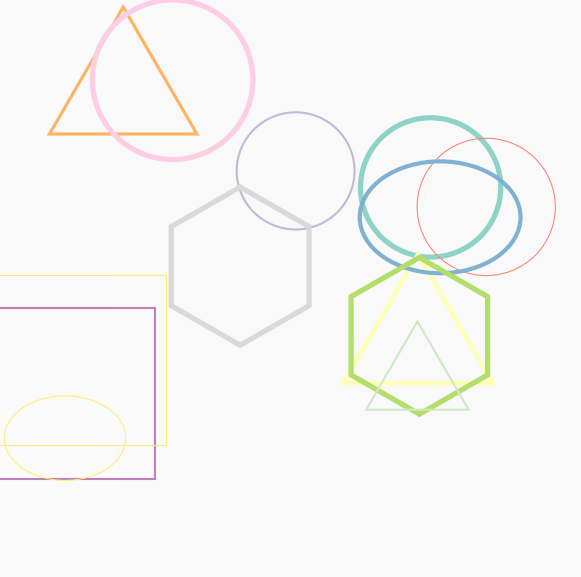[{"shape": "circle", "thickness": 2.5, "radius": 0.6, "center": [0.741, 0.675]}, {"shape": "triangle", "thickness": 2, "radius": 0.74, "center": [0.719, 0.41]}, {"shape": "circle", "thickness": 1, "radius": 0.51, "center": [0.509, 0.703]}, {"shape": "circle", "thickness": 0.5, "radius": 0.59, "center": [0.837, 0.641]}, {"shape": "oval", "thickness": 2, "radius": 0.69, "center": [0.757, 0.623]}, {"shape": "triangle", "thickness": 1.5, "radius": 0.73, "center": [0.212, 0.84]}, {"shape": "hexagon", "thickness": 2.5, "radius": 0.68, "center": [0.721, 0.418]}, {"shape": "circle", "thickness": 2.5, "radius": 0.69, "center": [0.297, 0.861]}, {"shape": "hexagon", "thickness": 2.5, "radius": 0.68, "center": [0.413, 0.538]}, {"shape": "square", "thickness": 1, "radius": 0.74, "center": [0.119, 0.317]}, {"shape": "triangle", "thickness": 1, "radius": 0.51, "center": [0.718, 0.341]}, {"shape": "oval", "thickness": 0.5, "radius": 0.52, "center": [0.112, 0.24]}, {"shape": "square", "thickness": 0.5, "radius": 0.74, "center": [0.137, 0.376]}]